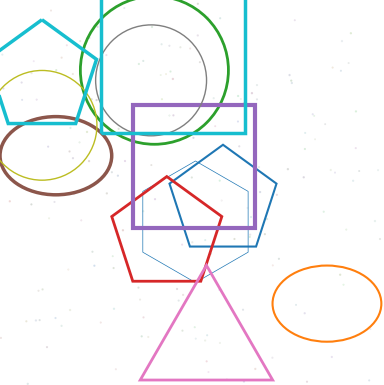[{"shape": "pentagon", "thickness": 1.5, "radius": 0.73, "center": [0.579, 0.478]}, {"shape": "hexagon", "thickness": 0.5, "radius": 0.79, "center": [0.508, 0.424]}, {"shape": "oval", "thickness": 1.5, "radius": 0.71, "center": [0.849, 0.211]}, {"shape": "circle", "thickness": 2, "radius": 0.96, "center": [0.401, 0.818]}, {"shape": "pentagon", "thickness": 2, "radius": 0.75, "center": [0.433, 0.391]}, {"shape": "square", "thickness": 3, "radius": 0.8, "center": [0.504, 0.567]}, {"shape": "oval", "thickness": 2.5, "radius": 0.73, "center": [0.145, 0.596]}, {"shape": "triangle", "thickness": 2, "radius": 0.99, "center": [0.536, 0.112]}, {"shape": "circle", "thickness": 1, "radius": 0.72, "center": [0.392, 0.791]}, {"shape": "circle", "thickness": 1, "radius": 0.71, "center": [0.109, 0.674]}, {"shape": "pentagon", "thickness": 2.5, "radius": 0.75, "center": [0.109, 0.8]}, {"shape": "square", "thickness": 2.5, "radius": 0.94, "center": [0.45, 0.842]}]